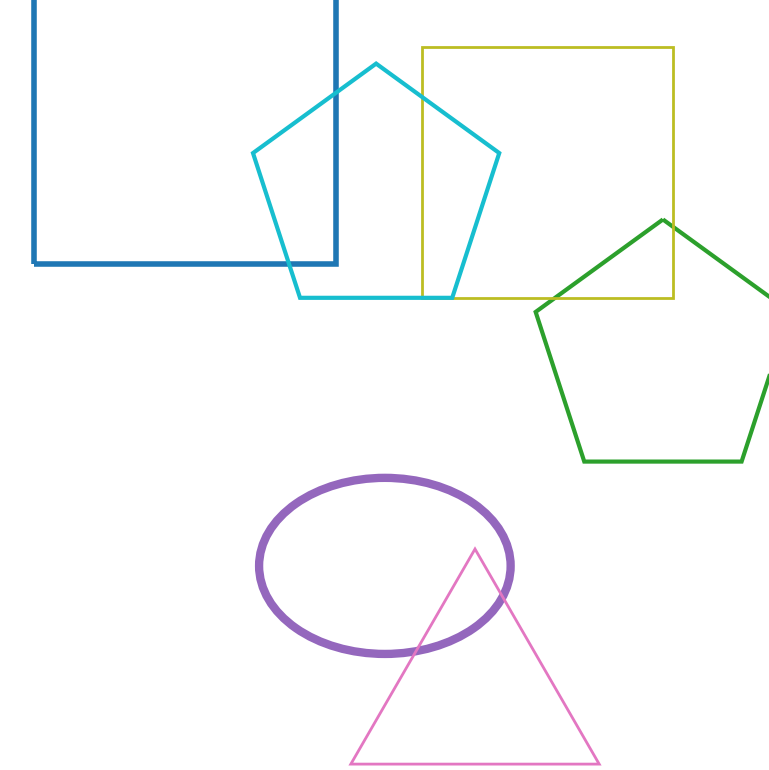[{"shape": "square", "thickness": 2, "radius": 0.98, "center": [0.24, 0.853]}, {"shape": "pentagon", "thickness": 1.5, "radius": 0.87, "center": [0.861, 0.541]}, {"shape": "oval", "thickness": 3, "radius": 0.82, "center": [0.5, 0.265]}, {"shape": "triangle", "thickness": 1, "radius": 0.93, "center": [0.617, 0.101]}, {"shape": "square", "thickness": 1, "radius": 0.82, "center": [0.711, 0.776]}, {"shape": "pentagon", "thickness": 1.5, "radius": 0.84, "center": [0.488, 0.749]}]